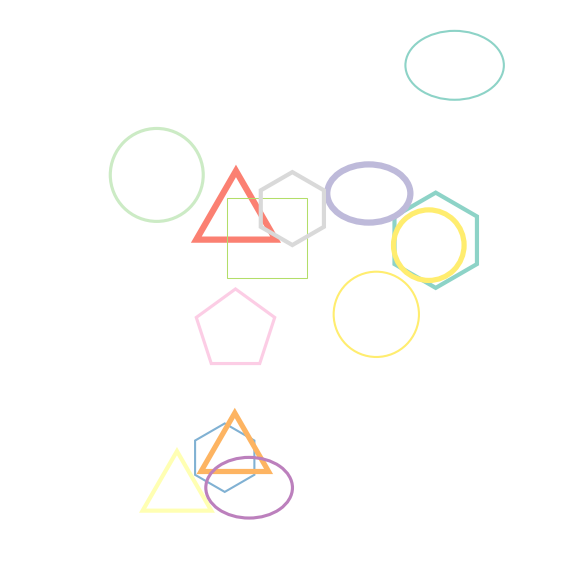[{"shape": "oval", "thickness": 1, "radius": 0.43, "center": [0.787, 0.886]}, {"shape": "hexagon", "thickness": 2, "radius": 0.41, "center": [0.754, 0.583]}, {"shape": "triangle", "thickness": 2, "radius": 0.34, "center": [0.306, 0.149]}, {"shape": "oval", "thickness": 3, "radius": 0.36, "center": [0.639, 0.664]}, {"shape": "triangle", "thickness": 3, "radius": 0.4, "center": [0.409, 0.624]}, {"shape": "hexagon", "thickness": 1, "radius": 0.3, "center": [0.389, 0.207]}, {"shape": "triangle", "thickness": 2.5, "radius": 0.34, "center": [0.407, 0.216]}, {"shape": "square", "thickness": 0.5, "radius": 0.35, "center": [0.462, 0.587]}, {"shape": "pentagon", "thickness": 1.5, "radius": 0.36, "center": [0.408, 0.427]}, {"shape": "hexagon", "thickness": 2, "radius": 0.32, "center": [0.506, 0.638]}, {"shape": "oval", "thickness": 1.5, "radius": 0.38, "center": [0.431, 0.155]}, {"shape": "circle", "thickness": 1.5, "radius": 0.4, "center": [0.271, 0.696]}, {"shape": "circle", "thickness": 1, "radius": 0.37, "center": [0.652, 0.455]}, {"shape": "circle", "thickness": 2.5, "radius": 0.31, "center": [0.743, 0.575]}]